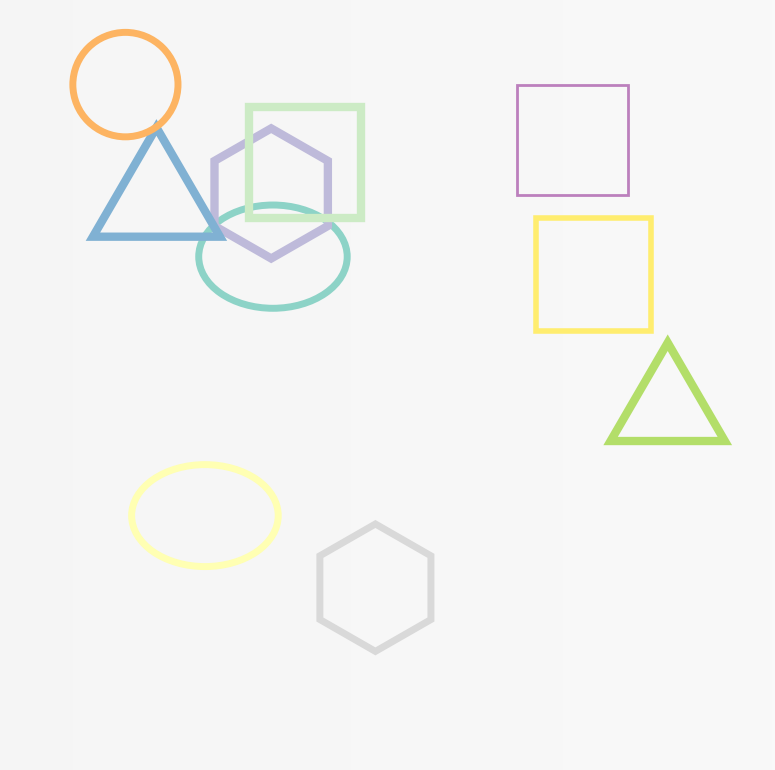[{"shape": "oval", "thickness": 2.5, "radius": 0.48, "center": [0.352, 0.667]}, {"shape": "oval", "thickness": 2.5, "radius": 0.47, "center": [0.264, 0.33]}, {"shape": "hexagon", "thickness": 3, "radius": 0.42, "center": [0.35, 0.749]}, {"shape": "triangle", "thickness": 3, "radius": 0.47, "center": [0.202, 0.74]}, {"shape": "circle", "thickness": 2.5, "radius": 0.34, "center": [0.162, 0.89]}, {"shape": "triangle", "thickness": 3, "radius": 0.43, "center": [0.862, 0.47]}, {"shape": "hexagon", "thickness": 2.5, "radius": 0.41, "center": [0.484, 0.237]}, {"shape": "square", "thickness": 1, "radius": 0.36, "center": [0.739, 0.818]}, {"shape": "square", "thickness": 3, "radius": 0.36, "center": [0.394, 0.789]}, {"shape": "square", "thickness": 2, "radius": 0.37, "center": [0.766, 0.643]}]